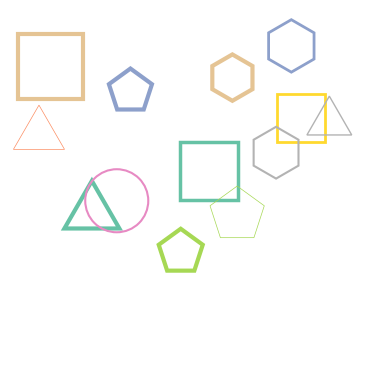[{"shape": "square", "thickness": 2.5, "radius": 0.37, "center": [0.543, 0.556]}, {"shape": "triangle", "thickness": 3, "radius": 0.41, "center": [0.239, 0.448]}, {"shape": "triangle", "thickness": 0.5, "radius": 0.38, "center": [0.101, 0.65]}, {"shape": "hexagon", "thickness": 2, "radius": 0.34, "center": [0.757, 0.881]}, {"shape": "pentagon", "thickness": 3, "radius": 0.29, "center": [0.339, 0.763]}, {"shape": "circle", "thickness": 1.5, "radius": 0.41, "center": [0.303, 0.479]}, {"shape": "pentagon", "thickness": 3, "radius": 0.3, "center": [0.469, 0.346]}, {"shape": "pentagon", "thickness": 0.5, "radius": 0.37, "center": [0.616, 0.443]}, {"shape": "square", "thickness": 2, "radius": 0.31, "center": [0.782, 0.693]}, {"shape": "square", "thickness": 3, "radius": 0.42, "center": [0.131, 0.828]}, {"shape": "hexagon", "thickness": 3, "radius": 0.3, "center": [0.604, 0.798]}, {"shape": "triangle", "thickness": 1, "radius": 0.34, "center": [0.855, 0.683]}, {"shape": "hexagon", "thickness": 1.5, "radius": 0.34, "center": [0.717, 0.603]}]